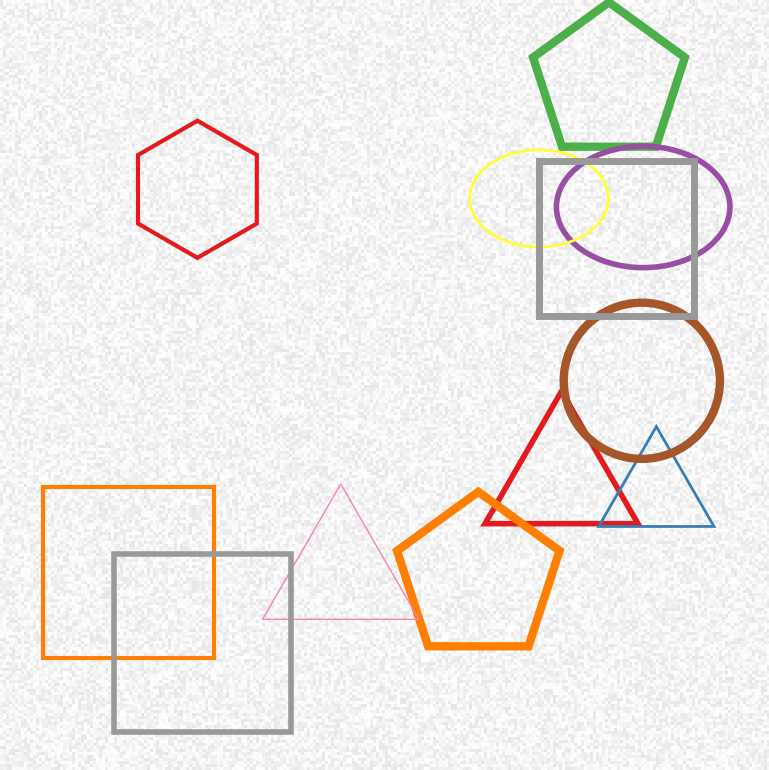[{"shape": "hexagon", "thickness": 1.5, "radius": 0.45, "center": [0.256, 0.754]}, {"shape": "triangle", "thickness": 2, "radius": 0.57, "center": [0.729, 0.377]}, {"shape": "triangle", "thickness": 1, "radius": 0.43, "center": [0.852, 0.36]}, {"shape": "pentagon", "thickness": 3, "radius": 0.52, "center": [0.791, 0.893]}, {"shape": "oval", "thickness": 2, "radius": 0.56, "center": [0.835, 0.731]}, {"shape": "pentagon", "thickness": 3, "radius": 0.55, "center": [0.621, 0.25]}, {"shape": "square", "thickness": 1.5, "radius": 0.56, "center": [0.167, 0.257]}, {"shape": "oval", "thickness": 1, "radius": 0.45, "center": [0.7, 0.742]}, {"shape": "circle", "thickness": 3, "radius": 0.51, "center": [0.834, 0.505]}, {"shape": "triangle", "thickness": 0.5, "radius": 0.59, "center": [0.443, 0.254]}, {"shape": "square", "thickness": 2, "radius": 0.58, "center": [0.263, 0.165]}, {"shape": "square", "thickness": 2.5, "radius": 0.5, "center": [0.801, 0.69]}]